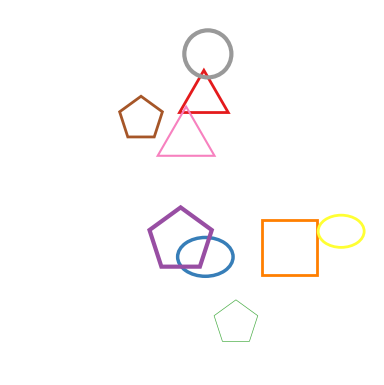[{"shape": "triangle", "thickness": 2, "radius": 0.37, "center": [0.53, 0.744]}, {"shape": "oval", "thickness": 2.5, "radius": 0.36, "center": [0.533, 0.333]}, {"shape": "pentagon", "thickness": 0.5, "radius": 0.3, "center": [0.613, 0.162]}, {"shape": "pentagon", "thickness": 3, "radius": 0.43, "center": [0.469, 0.376]}, {"shape": "square", "thickness": 2, "radius": 0.36, "center": [0.752, 0.358]}, {"shape": "oval", "thickness": 2, "radius": 0.3, "center": [0.886, 0.399]}, {"shape": "pentagon", "thickness": 2, "radius": 0.29, "center": [0.366, 0.692]}, {"shape": "triangle", "thickness": 1.5, "radius": 0.43, "center": [0.483, 0.638]}, {"shape": "circle", "thickness": 3, "radius": 0.31, "center": [0.54, 0.86]}]